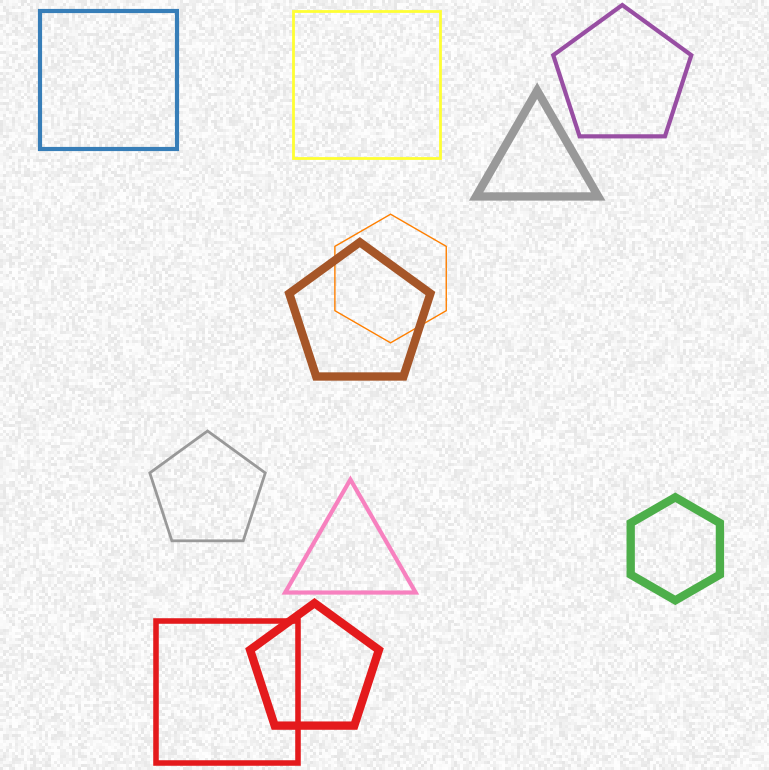[{"shape": "square", "thickness": 2, "radius": 0.46, "center": [0.295, 0.101]}, {"shape": "pentagon", "thickness": 3, "radius": 0.44, "center": [0.408, 0.129]}, {"shape": "square", "thickness": 1.5, "radius": 0.45, "center": [0.141, 0.896]}, {"shape": "hexagon", "thickness": 3, "radius": 0.33, "center": [0.877, 0.287]}, {"shape": "pentagon", "thickness": 1.5, "radius": 0.47, "center": [0.808, 0.899]}, {"shape": "hexagon", "thickness": 0.5, "radius": 0.42, "center": [0.507, 0.638]}, {"shape": "square", "thickness": 1, "radius": 0.48, "center": [0.476, 0.89]}, {"shape": "pentagon", "thickness": 3, "radius": 0.48, "center": [0.467, 0.589]}, {"shape": "triangle", "thickness": 1.5, "radius": 0.49, "center": [0.455, 0.279]}, {"shape": "pentagon", "thickness": 1, "radius": 0.39, "center": [0.27, 0.361]}, {"shape": "triangle", "thickness": 3, "radius": 0.46, "center": [0.698, 0.791]}]